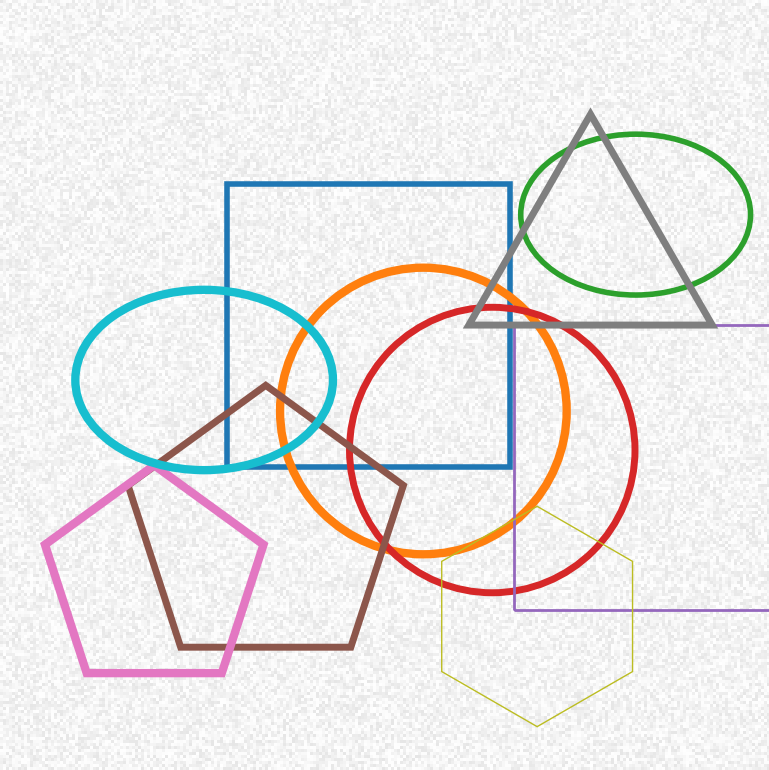[{"shape": "square", "thickness": 2, "radius": 0.92, "center": [0.479, 0.577]}, {"shape": "circle", "thickness": 3, "radius": 0.93, "center": [0.55, 0.466]}, {"shape": "oval", "thickness": 2, "radius": 0.75, "center": [0.826, 0.721]}, {"shape": "circle", "thickness": 2.5, "radius": 0.93, "center": [0.639, 0.416]}, {"shape": "square", "thickness": 1, "radius": 0.92, "center": [0.853, 0.393]}, {"shape": "pentagon", "thickness": 2.5, "radius": 0.94, "center": [0.345, 0.312]}, {"shape": "pentagon", "thickness": 3, "radius": 0.75, "center": [0.2, 0.247]}, {"shape": "triangle", "thickness": 2.5, "radius": 0.91, "center": [0.767, 0.669]}, {"shape": "hexagon", "thickness": 0.5, "radius": 0.72, "center": [0.698, 0.199]}, {"shape": "oval", "thickness": 3, "radius": 0.84, "center": [0.265, 0.507]}]